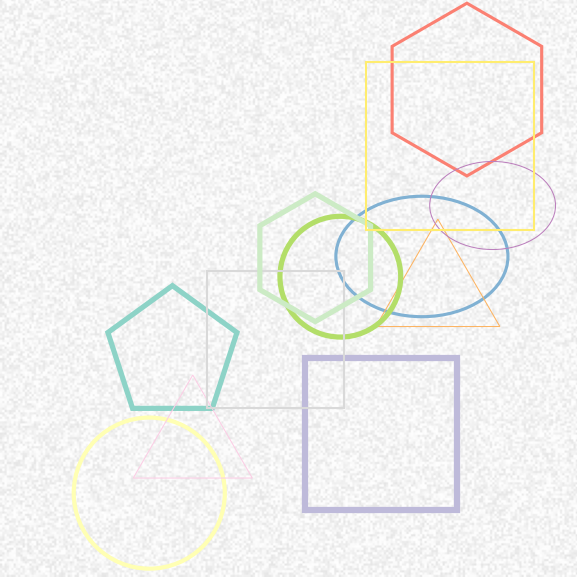[{"shape": "pentagon", "thickness": 2.5, "radius": 0.59, "center": [0.299, 0.387]}, {"shape": "circle", "thickness": 2, "radius": 0.65, "center": [0.258, 0.145]}, {"shape": "square", "thickness": 3, "radius": 0.66, "center": [0.66, 0.248]}, {"shape": "hexagon", "thickness": 1.5, "radius": 0.75, "center": [0.808, 0.844]}, {"shape": "oval", "thickness": 1.5, "radius": 0.74, "center": [0.731, 0.555]}, {"shape": "triangle", "thickness": 0.5, "radius": 0.62, "center": [0.758, 0.496]}, {"shape": "circle", "thickness": 2.5, "radius": 0.52, "center": [0.589, 0.52]}, {"shape": "triangle", "thickness": 0.5, "radius": 0.59, "center": [0.334, 0.231]}, {"shape": "square", "thickness": 1, "radius": 0.59, "center": [0.477, 0.411]}, {"shape": "oval", "thickness": 0.5, "radius": 0.54, "center": [0.853, 0.643]}, {"shape": "hexagon", "thickness": 2.5, "radius": 0.55, "center": [0.546, 0.553]}, {"shape": "square", "thickness": 1, "radius": 0.73, "center": [0.779, 0.747]}]